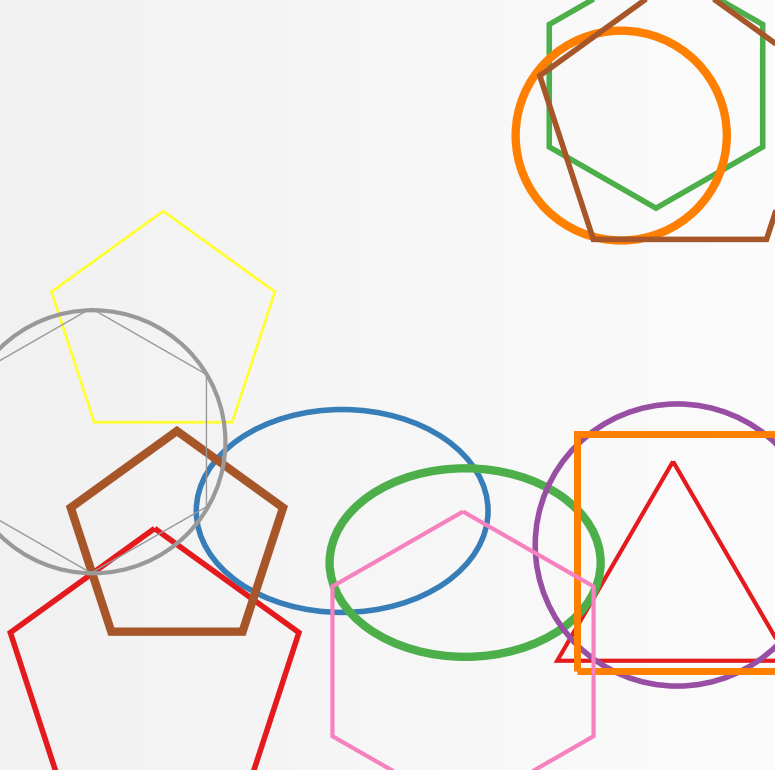[{"shape": "pentagon", "thickness": 2, "radius": 0.98, "center": [0.2, 0.118]}, {"shape": "triangle", "thickness": 1.5, "radius": 0.86, "center": [0.868, 0.228]}, {"shape": "oval", "thickness": 2, "radius": 0.94, "center": [0.441, 0.336]}, {"shape": "oval", "thickness": 3, "radius": 0.87, "center": [0.6, 0.269]}, {"shape": "hexagon", "thickness": 2, "radius": 0.8, "center": [0.846, 0.889]}, {"shape": "circle", "thickness": 2, "radius": 0.92, "center": [0.874, 0.292]}, {"shape": "square", "thickness": 2.5, "radius": 0.77, "center": [0.899, 0.282]}, {"shape": "circle", "thickness": 3, "radius": 0.68, "center": [0.802, 0.824]}, {"shape": "pentagon", "thickness": 1, "radius": 0.76, "center": [0.211, 0.574]}, {"shape": "pentagon", "thickness": 3, "radius": 0.72, "center": [0.228, 0.296]}, {"shape": "pentagon", "thickness": 2, "radius": 0.95, "center": [0.877, 0.843]}, {"shape": "hexagon", "thickness": 1.5, "radius": 0.97, "center": [0.597, 0.141]}, {"shape": "circle", "thickness": 1.5, "radius": 0.85, "center": [0.12, 0.426]}, {"shape": "hexagon", "thickness": 0.5, "radius": 0.86, "center": [0.118, 0.428]}]